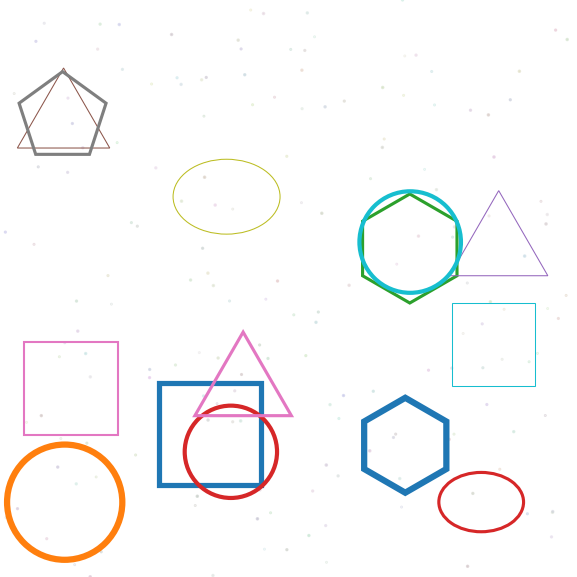[{"shape": "square", "thickness": 2.5, "radius": 0.44, "center": [0.363, 0.247]}, {"shape": "hexagon", "thickness": 3, "radius": 0.41, "center": [0.702, 0.228]}, {"shape": "circle", "thickness": 3, "radius": 0.5, "center": [0.112, 0.13]}, {"shape": "hexagon", "thickness": 1.5, "radius": 0.47, "center": [0.71, 0.569]}, {"shape": "circle", "thickness": 2, "radius": 0.4, "center": [0.4, 0.217]}, {"shape": "oval", "thickness": 1.5, "radius": 0.37, "center": [0.833, 0.13]}, {"shape": "triangle", "thickness": 0.5, "radius": 0.49, "center": [0.864, 0.571]}, {"shape": "triangle", "thickness": 0.5, "radius": 0.46, "center": [0.11, 0.789]}, {"shape": "square", "thickness": 1, "radius": 0.41, "center": [0.124, 0.326]}, {"shape": "triangle", "thickness": 1.5, "radius": 0.48, "center": [0.421, 0.328]}, {"shape": "pentagon", "thickness": 1.5, "radius": 0.4, "center": [0.108, 0.796]}, {"shape": "oval", "thickness": 0.5, "radius": 0.46, "center": [0.392, 0.659]}, {"shape": "square", "thickness": 0.5, "radius": 0.36, "center": [0.855, 0.403]}, {"shape": "circle", "thickness": 2, "radius": 0.44, "center": [0.71, 0.58]}]